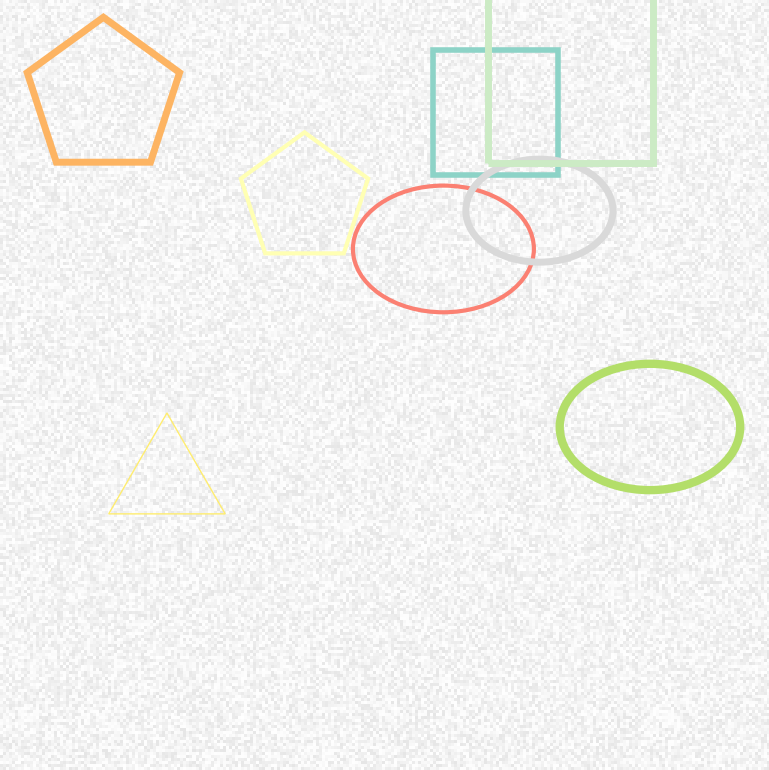[{"shape": "square", "thickness": 2, "radius": 0.41, "center": [0.644, 0.854]}, {"shape": "pentagon", "thickness": 1.5, "radius": 0.43, "center": [0.395, 0.741]}, {"shape": "oval", "thickness": 1.5, "radius": 0.59, "center": [0.576, 0.677]}, {"shape": "pentagon", "thickness": 2.5, "radius": 0.52, "center": [0.134, 0.874]}, {"shape": "oval", "thickness": 3, "radius": 0.59, "center": [0.844, 0.445]}, {"shape": "oval", "thickness": 2.5, "radius": 0.48, "center": [0.701, 0.726]}, {"shape": "square", "thickness": 2.5, "radius": 0.54, "center": [0.741, 0.895]}, {"shape": "triangle", "thickness": 0.5, "radius": 0.44, "center": [0.217, 0.376]}]